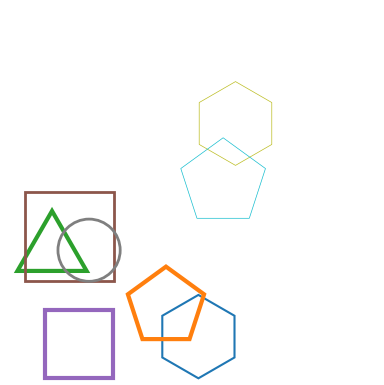[{"shape": "hexagon", "thickness": 1.5, "radius": 0.54, "center": [0.515, 0.126]}, {"shape": "pentagon", "thickness": 3, "radius": 0.52, "center": [0.431, 0.203]}, {"shape": "triangle", "thickness": 3, "radius": 0.52, "center": [0.135, 0.348]}, {"shape": "square", "thickness": 3, "radius": 0.44, "center": [0.205, 0.107]}, {"shape": "square", "thickness": 2, "radius": 0.58, "center": [0.181, 0.386]}, {"shape": "circle", "thickness": 2, "radius": 0.4, "center": [0.231, 0.35]}, {"shape": "hexagon", "thickness": 0.5, "radius": 0.54, "center": [0.612, 0.679]}, {"shape": "pentagon", "thickness": 0.5, "radius": 0.58, "center": [0.58, 0.527]}]